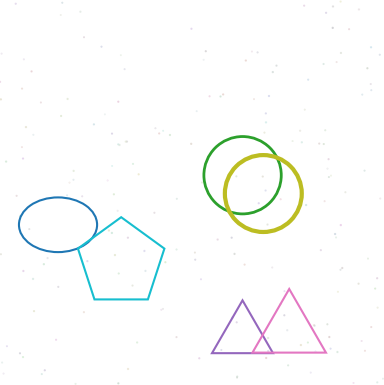[{"shape": "oval", "thickness": 1.5, "radius": 0.51, "center": [0.151, 0.416]}, {"shape": "circle", "thickness": 2, "radius": 0.5, "center": [0.63, 0.545]}, {"shape": "triangle", "thickness": 1.5, "radius": 0.46, "center": [0.63, 0.128]}, {"shape": "triangle", "thickness": 1.5, "radius": 0.55, "center": [0.751, 0.139]}, {"shape": "circle", "thickness": 3, "radius": 0.5, "center": [0.684, 0.497]}, {"shape": "pentagon", "thickness": 1.5, "radius": 0.59, "center": [0.315, 0.318]}]